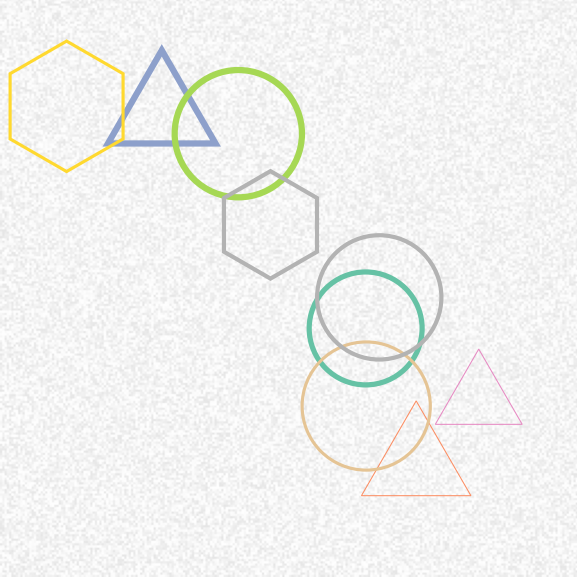[{"shape": "circle", "thickness": 2.5, "radius": 0.49, "center": [0.633, 0.43]}, {"shape": "triangle", "thickness": 0.5, "radius": 0.55, "center": [0.721, 0.196]}, {"shape": "triangle", "thickness": 3, "radius": 0.54, "center": [0.28, 0.804]}, {"shape": "triangle", "thickness": 0.5, "radius": 0.43, "center": [0.829, 0.308]}, {"shape": "circle", "thickness": 3, "radius": 0.55, "center": [0.413, 0.768]}, {"shape": "hexagon", "thickness": 1.5, "radius": 0.56, "center": [0.115, 0.815]}, {"shape": "circle", "thickness": 1.5, "radius": 0.55, "center": [0.634, 0.296]}, {"shape": "hexagon", "thickness": 2, "radius": 0.47, "center": [0.468, 0.61]}, {"shape": "circle", "thickness": 2, "radius": 0.54, "center": [0.657, 0.484]}]